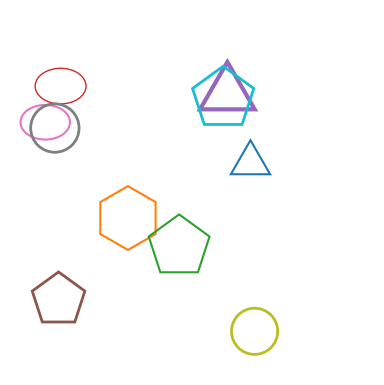[{"shape": "triangle", "thickness": 1.5, "radius": 0.29, "center": [0.651, 0.577]}, {"shape": "hexagon", "thickness": 1.5, "radius": 0.41, "center": [0.332, 0.434]}, {"shape": "pentagon", "thickness": 1.5, "radius": 0.42, "center": [0.465, 0.36]}, {"shape": "oval", "thickness": 1, "radius": 0.33, "center": [0.157, 0.776]}, {"shape": "triangle", "thickness": 3, "radius": 0.41, "center": [0.591, 0.757]}, {"shape": "pentagon", "thickness": 2, "radius": 0.36, "center": [0.152, 0.222]}, {"shape": "oval", "thickness": 1.5, "radius": 0.32, "center": [0.118, 0.682]}, {"shape": "circle", "thickness": 2, "radius": 0.31, "center": [0.142, 0.667]}, {"shape": "circle", "thickness": 2, "radius": 0.3, "center": [0.661, 0.139]}, {"shape": "pentagon", "thickness": 2, "radius": 0.42, "center": [0.58, 0.744]}]